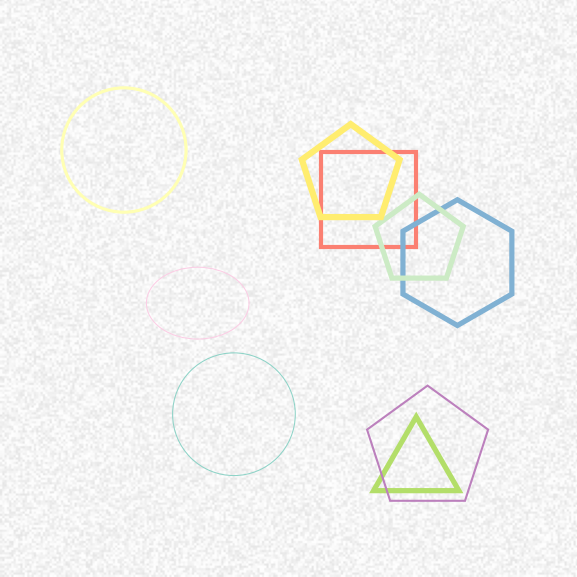[{"shape": "circle", "thickness": 0.5, "radius": 0.53, "center": [0.405, 0.282]}, {"shape": "circle", "thickness": 1.5, "radius": 0.54, "center": [0.215, 0.739]}, {"shape": "square", "thickness": 2, "radius": 0.41, "center": [0.638, 0.654]}, {"shape": "hexagon", "thickness": 2.5, "radius": 0.54, "center": [0.792, 0.544]}, {"shape": "triangle", "thickness": 2.5, "radius": 0.43, "center": [0.721, 0.192]}, {"shape": "oval", "thickness": 0.5, "radius": 0.44, "center": [0.342, 0.474]}, {"shape": "pentagon", "thickness": 1, "radius": 0.55, "center": [0.74, 0.221]}, {"shape": "pentagon", "thickness": 2.5, "radius": 0.4, "center": [0.726, 0.582]}, {"shape": "pentagon", "thickness": 3, "radius": 0.44, "center": [0.607, 0.695]}]